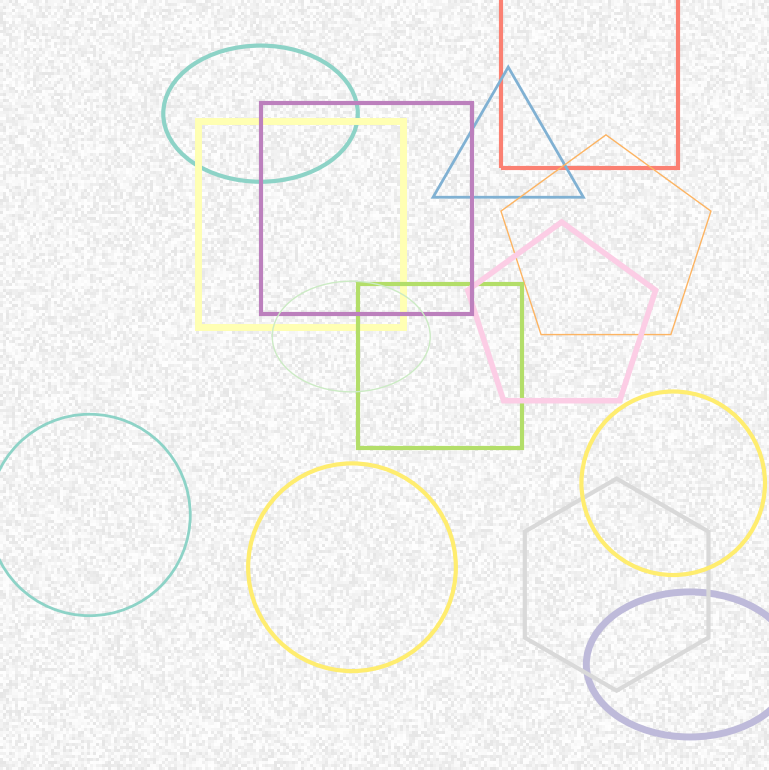[{"shape": "oval", "thickness": 1.5, "radius": 0.63, "center": [0.338, 0.852]}, {"shape": "circle", "thickness": 1, "radius": 0.65, "center": [0.116, 0.331]}, {"shape": "square", "thickness": 2.5, "radius": 0.67, "center": [0.39, 0.709]}, {"shape": "oval", "thickness": 2.5, "radius": 0.67, "center": [0.896, 0.137]}, {"shape": "square", "thickness": 1.5, "radius": 0.58, "center": [0.766, 0.897]}, {"shape": "triangle", "thickness": 1, "radius": 0.56, "center": [0.66, 0.8]}, {"shape": "pentagon", "thickness": 0.5, "radius": 0.72, "center": [0.787, 0.681]}, {"shape": "square", "thickness": 1.5, "radius": 0.53, "center": [0.572, 0.525]}, {"shape": "pentagon", "thickness": 2, "radius": 0.64, "center": [0.729, 0.583]}, {"shape": "hexagon", "thickness": 1.5, "radius": 0.69, "center": [0.801, 0.241]}, {"shape": "square", "thickness": 1.5, "radius": 0.68, "center": [0.476, 0.729]}, {"shape": "oval", "thickness": 0.5, "radius": 0.51, "center": [0.456, 0.563]}, {"shape": "circle", "thickness": 1.5, "radius": 0.67, "center": [0.457, 0.263]}, {"shape": "circle", "thickness": 1.5, "radius": 0.6, "center": [0.874, 0.372]}]